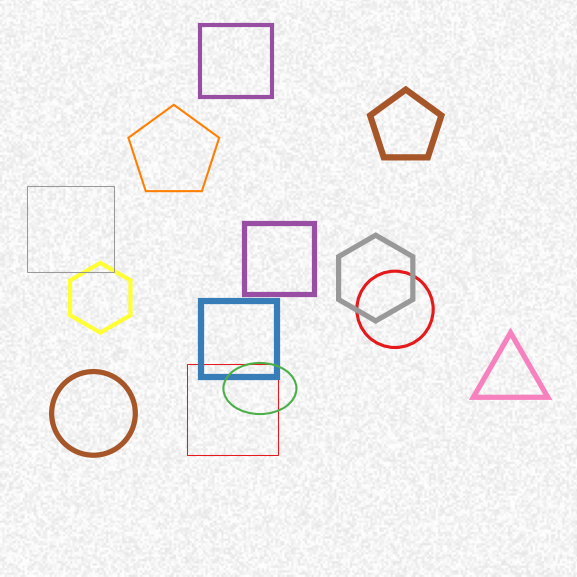[{"shape": "circle", "thickness": 1.5, "radius": 0.33, "center": [0.684, 0.463]}, {"shape": "square", "thickness": 0.5, "radius": 0.39, "center": [0.403, 0.291]}, {"shape": "square", "thickness": 3, "radius": 0.33, "center": [0.413, 0.413]}, {"shape": "oval", "thickness": 1, "radius": 0.32, "center": [0.45, 0.326]}, {"shape": "square", "thickness": 2.5, "radius": 0.31, "center": [0.483, 0.551]}, {"shape": "square", "thickness": 2, "radius": 0.31, "center": [0.408, 0.893]}, {"shape": "pentagon", "thickness": 1, "radius": 0.41, "center": [0.301, 0.735]}, {"shape": "hexagon", "thickness": 2, "radius": 0.3, "center": [0.174, 0.484]}, {"shape": "pentagon", "thickness": 3, "radius": 0.32, "center": [0.703, 0.779]}, {"shape": "circle", "thickness": 2.5, "radius": 0.36, "center": [0.162, 0.283]}, {"shape": "triangle", "thickness": 2.5, "radius": 0.37, "center": [0.884, 0.348]}, {"shape": "hexagon", "thickness": 2.5, "radius": 0.37, "center": [0.651, 0.518]}, {"shape": "square", "thickness": 0.5, "radius": 0.37, "center": [0.122, 0.602]}]